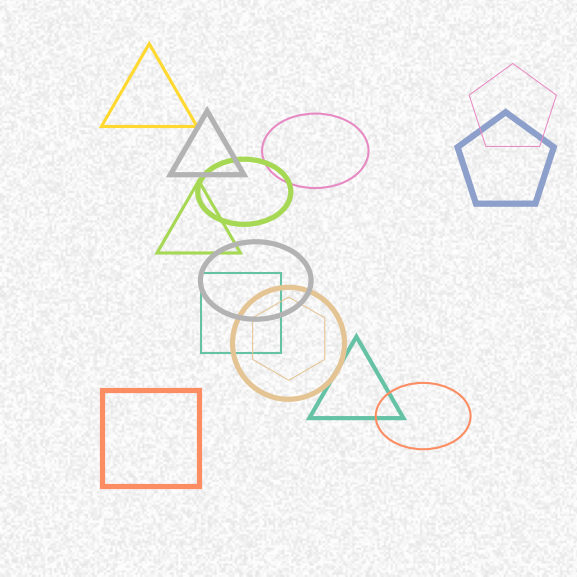[{"shape": "square", "thickness": 1, "radius": 0.35, "center": [0.418, 0.458]}, {"shape": "triangle", "thickness": 2, "radius": 0.47, "center": [0.617, 0.322]}, {"shape": "square", "thickness": 2.5, "radius": 0.42, "center": [0.261, 0.241]}, {"shape": "oval", "thickness": 1, "radius": 0.41, "center": [0.733, 0.279]}, {"shape": "pentagon", "thickness": 3, "radius": 0.44, "center": [0.876, 0.717]}, {"shape": "oval", "thickness": 1, "radius": 0.46, "center": [0.546, 0.738]}, {"shape": "pentagon", "thickness": 0.5, "radius": 0.4, "center": [0.888, 0.81]}, {"shape": "triangle", "thickness": 1.5, "radius": 0.42, "center": [0.344, 0.603]}, {"shape": "oval", "thickness": 2.5, "radius": 0.4, "center": [0.423, 0.667]}, {"shape": "triangle", "thickness": 1.5, "radius": 0.48, "center": [0.258, 0.828]}, {"shape": "circle", "thickness": 2.5, "radius": 0.48, "center": [0.5, 0.405]}, {"shape": "hexagon", "thickness": 0.5, "radius": 0.36, "center": [0.5, 0.413]}, {"shape": "oval", "thickness": 2.5, "radius": 0.48, "center": [0.443, 0.513]}, {"shape": "triangle", "thickness": 2.5, "radius": 0.37, "center": [0.359, 0.733]}]